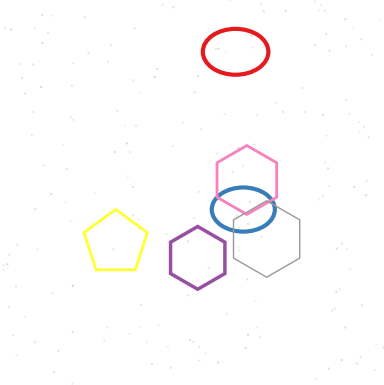[{"shape": "oval", "thickness": 3, "radius": 0.43, "center": [0.612, 0.865]}, {"shape": "oval", "thickness": 3, "radius": 0.41, "center": [0.632, 0.456]}, {"shape": "hexagon", "thickness": 2.5, "radius": 0.41, "center": [0.514, 0.33]}, {"shape": "pentagon", "thickness": 2, "radius": 0.43, "center": [0.301, 0.369]}, {"shape": "hexagon", "thickness": 2, "radius": 0.45, "center": [0.641, 0.533]}, {"shape": "hexagon", "thickness": 1, "radius": 0.5, "center": [0.693, 0.379]}]